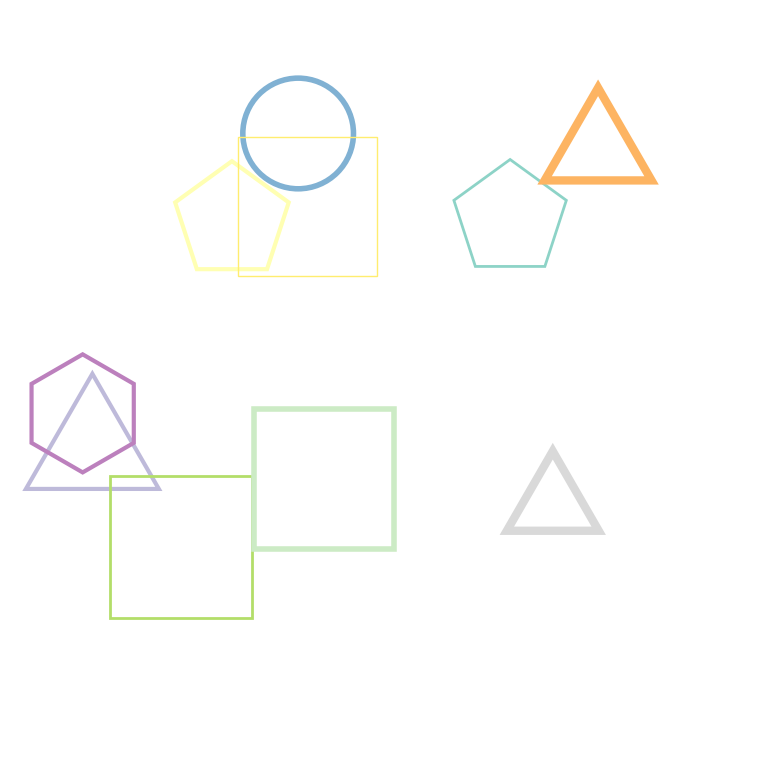[{"shape": "pentagon", "thickness": 1, "radius": 0.38, "center": [0.662, 0.716]}, {"shape": "pentagon", "thickness": 1.5, "radius": 0.39, "center": [0.301, 0.713]}, {"shape": "triangle", "thickness": 1.5, "radius": 0.5, "center": [0.12, 0.415]}, {"shape": "circle", "thickness": 2, "radius": 0.36, "center": [0.387, 0.827]}, {"shape": "triangle", "thickness": 3, "radius": 0.4, "center": [0.777, 0.806]}, {"shape": "square", "thickness": 1, "radius": 0.46, "center": [0.235, 0.29]}, {"shape": "triangle", "thickness": 3, "radius": 0.34, "center": [0.718, 0.345]}, {"shape": "hexagon", "thickness": 1.5, "radius": 0.38, "center": [0.107, 0.463]}, {"shape": "square", "thickness": 2, "radius": 0.46, "center": [0.421, 0.377]}, {"shape": "square", "thickness": 0.5, "radius": 0.45, "center": [0.399, 0.731]}]